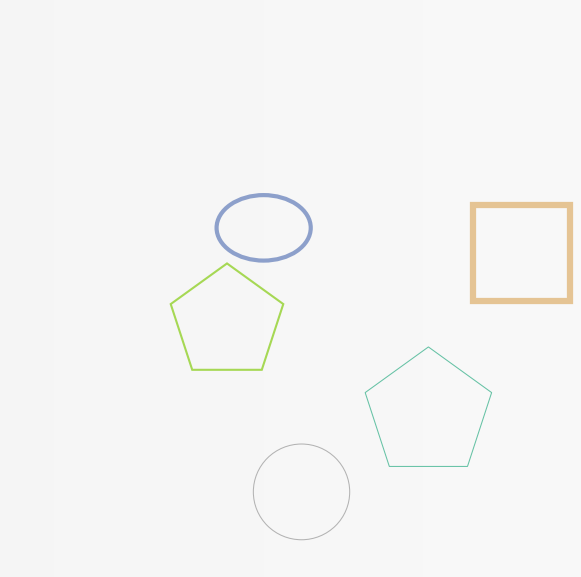[{"shape": "pentagon", "thickness": 0.5, "radius": 0.57, "center": [0.737, 0.284]}, {"shape": "oval", "thickness": 2, "radius": 0.4, "center": [0.454, 0.605]}, {"shape": "pentagon", "thickness": 1, "radius": 0.51, "center": [0.391, 0.441]}, {"shape": "square", "thickness": 3, "radius": 0.42, "center": [0.898, 0.561]}, {"shape": "circle", "thickness": 0.5, "radius": 0.41, "center": [0.519, 0.147]}]